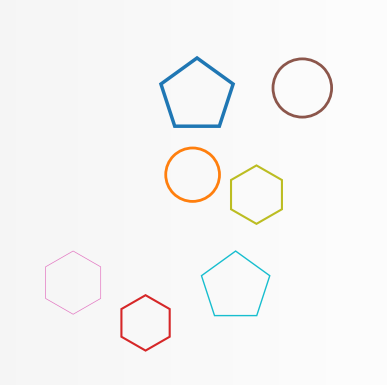[{"shape": "pentagon", "thickness": 2.5, "radius": 0.49, "center": [0.508, 0.751]}, {"shape": "circle", "thickness": 2, "radius": 0.35, "center": [0.497, 0.546]}, {"shape": "hexagon", "thickness": 1.5, "radius": 0.36, "center": [0.376, 0.161]}, {"shape": "circle", "thickness": 2, "radius": 0.38, "center": [0.78, 0.771]}, {"shape": "hexagon", "thickness": 0.5, "radius": 0.41, "center": [0.189, 0.266]}, {"shape": "hexagon", "thickness": 1.5, "radius": 0.38, "center": [0.662, 0.494]}, {"shape": "pentagon", "thickness": 1, "radius": 0.46, "center": [0.608, 0.255]}]